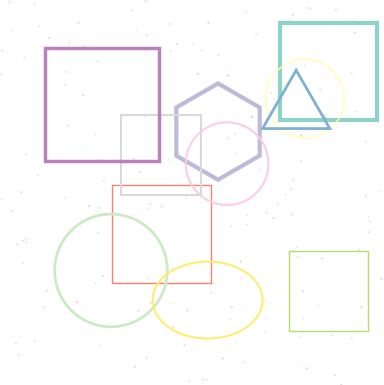[{"shape": "square", "thickness": 3, "radius": 0.63, "center": [0.852, 0.814]}, {"shape": "circle", "thickness": 1, "radius": 0.51, "center": [0.792, 0.744]}, {"shape": "hexagon", "thickness": 3, "radius": 0.63, "center": [0.566, 0.658]}, {"shape": "square", "thickness": 1, "radius": 0.64, "center": [0.419, 0.392]}, {"shape": "triangle", "thickness": 2, "radius": 0.5, "center": [0.769, 0.717]}, {"shape": "square", "thickness": 1, "radius": 0.52, "center": [0.854, 0.244]}, {"shape": "circle", "thickness": 1.5, "radius": 0.54, "center": [0.59, 0.575]}, {"shape": "square", "thickness": 1.5, "radius": 0.52, "center": [0.418, 0.597]}, {"shape": "square", "thickness": 2.5, "radius": 0.74, "center": [0.265, 0.729]}, {"shape": "circle", "thickness": 2, "radius": 0.73, "center": [0.288, 0.298]}, {"shape": "oval", "thickness": 1.5, "radius": 0.71, "center": [0.539, 0.221]}]